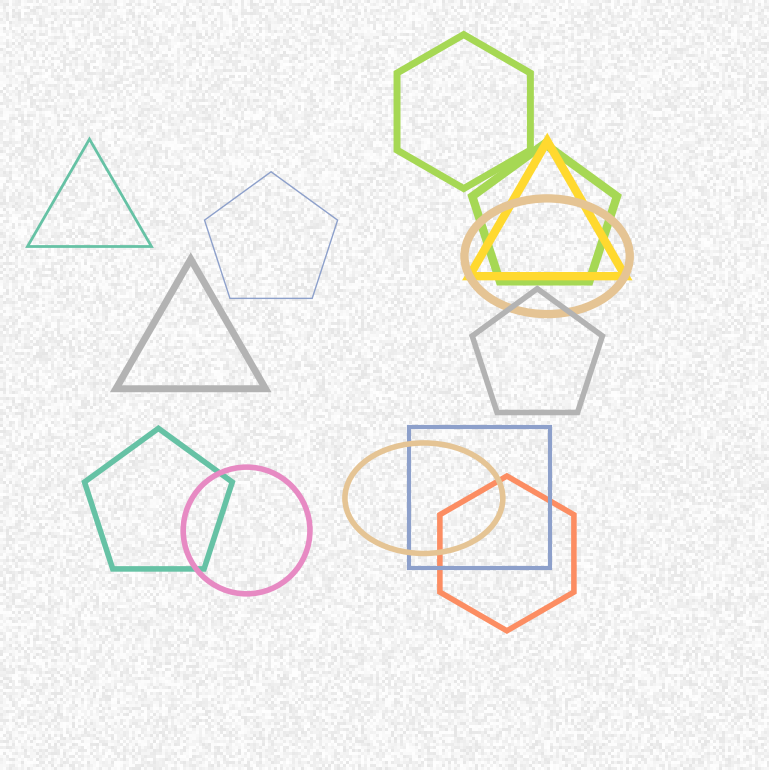[{"shape": "triangle", "thickness": 1, "radius": 0.46, "center": [0.116, 0.726]}, {"shape": "pentagon", "thickness": 2, "radius": 0.5, "center": [0.206, 0.343]}, {"shape": "hexagon", "thickness": 2, "radius": 0.5, "center": [0.658, 0.281]}, {"shape": "square", "thickness": 1.5, "radius": 0.46, "center": [0.623, 0.353]}, {"shape": "pentagon", "thickness": 0.5, "radius": 0.45, "center": [0.352, 0.686]}, {"shape": "circle", "thickness": 2, "radius": 0.41, "center": [0.32, 0.311]}, {"shape": "hexagon", "thickness": 2.5, "radius": 0.5, "center": [0.602, 0.855]}, {"shape": "pentagon", "thickness": 3, "radius": 0.49, "center": [0.707, 0.715]}, {"shape": "triangle", "thickness": 3, "radius": 0.58, "center": [0.711, 0.7]}, {"shape": "oval", "thickness": 2, "radius": 0.51, "center": [0.55, 0.353]}, {"shape": "oval", "thickness": 3, "radius": 0.54, "center": [0.711, 0.667]}, {"shape": "pentagon", "thickness": 2, "radius": 0.44, "center": [0.698, 0.536]}, {"shape": "triangle", "thickness": 2.5, "radius": 0.56, "center": [0.248, 0.551]}]